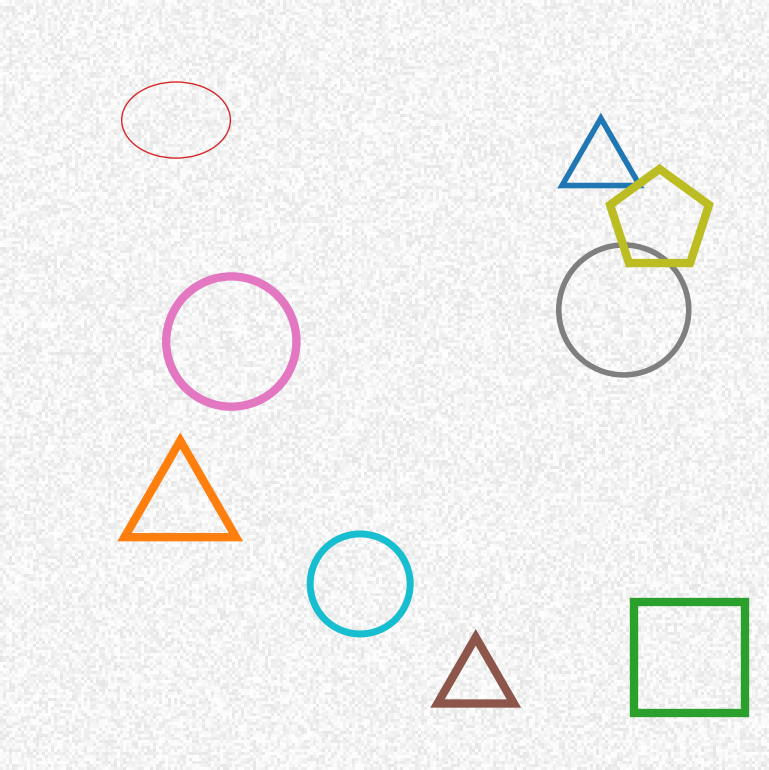[{"shape": "triangle", "thickness": 2, "radius": 0.29, "center": [0.78, 0.788]}, {"shape": "triangle", "thickness": 3, "radius": 0.42, "center": [0.234, 0.344]}, {"shape": "square", "thickness": 3, "radius": 0.36, "center": [0.895, 0.146]}, {"shape": "oval", "thickness": 0.5, "radius": 0.35, "center": [0.229, 0.844]}, {"shape": "triangle", "thickness": 3, "radius": 0.29, "center": [0.618, 0.115]}, {"shape": "circle", "thickness": 3, "radius": 0.42, "center": [0.3, 0.556]}, {"shape": "circle", "thickness": 2, "radius": 0.42, "center": [0.81, 0.597]}, {"shape": "pentagon", "thickness": 3, "radius": 0.34, "center": [0.857, 0.713]}, {"shape": "circle", "thickness": 2.5, "radius": 0.32, "center": [0.468, 0.242]}]